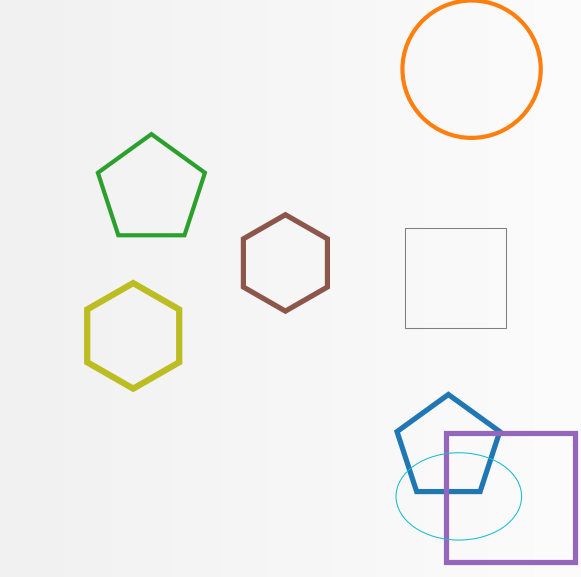[{"shape": "pentagon", "thickness": 2.5, "radius": 0.46, "center": [0.771, 0.223]}, {"shape": "circle", "thickness": 2, "radius": 0.59, "center": [0.811, 0.879]}, {"shape": "pentagon", "thickness": 2, "radius": 0.48, "center": [0.26, 0.67]}, {"shape": "square", "thickness": 2.5, "radius": 0.56, "center": [0.878, 0.137]}, {"shape": "hexagon", "thickness": 2.5, "radius": 0.42, "center": [0.491, 0.544]}, {"shape": "square", "thickness": 0.5, "radius": 0.43, "center": [0.784, 0.517]}, {"shape": "hexagon", "thickness": 3, "radius": 0.46, "center": [0.229, 0.418]}, {"shape": "oval", "thickness": 0.5, "radius": 0.54, "center": [0.789, 0.14]}]